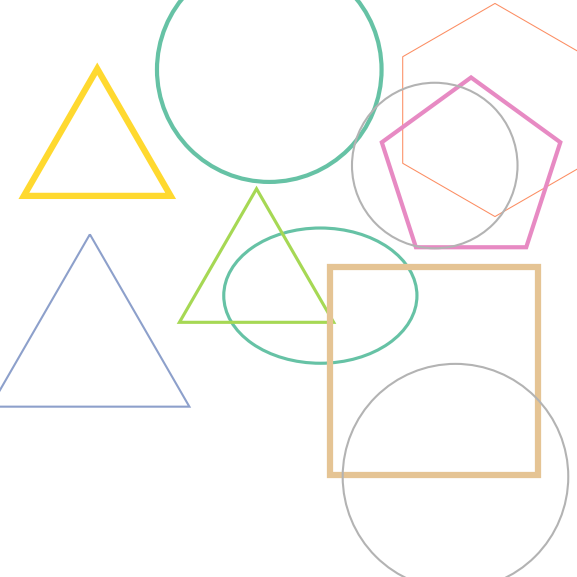[{"shape": "oval", "thickness": 1.5, "radius": 0.84, "center": [0.555, 0.487]}, {"shape": "circle", "thickness": 2, "radius": 0.97, "center": [0.466, 0.879]}, {"shape": "hexagon", "thickness": 0.5, "radius": 0.92, "center": [0.857, 0.809]}, {"shape": "triangle", "thickness": 1, "radius": 0.99, "center": [0.156, 0.394]}, {"shape": "pentagon", "thickness": 2, "radius": 0.81, "center": [0.816, 0.702]}, {"shape": "triangle", "thickness": 1.5, "radius": 0.77, "center": [0.444, 0.518]}, {"shape": "triangle", "thickness": 3, "radius": 0.73, "center": [0.168, 0.733]}, {"shape": "square", "thickness": 3, "radius": 0.9, "center": [0.752, 0.356]}, {"shape": "circle", "thickness": 1, "radius": 0.98, "center": [0.789, 0.174]}, {"shape": "circle", "thickness": 1, "radius": 0.72, "center": [0.753, 0.713]}]